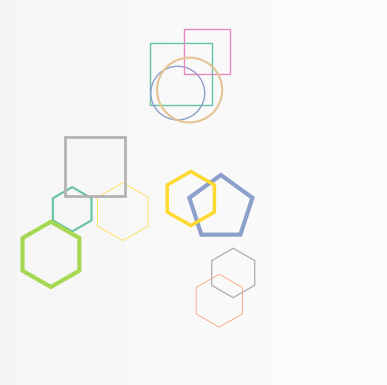[{"shape": "square", "thickness": 1, "radius": 0.4, "center": [0.468, 0.808]}, {"shape": "hexagon", "thickness": 1.5, "radius": 0.29, "center": [0.186, 0.456]}, {"shape": "hexagon", "thickness": 0.5, "radius": 0.34, "center": [0.566, 0.219]}, {"shape": "circle", "thickness": 1, "radius": 0.35, "center": [0.459, 0.758]}, {"shape": "pentagon", "thickness": 3, "radius": 0.43, "center": [0.57, 0.46]}, {"shape": "square", "thickness": 1, "radius": 0.29, "center": [0.535, 0.867]}, {"shape": "hexagon", "thickness": 3, "radius": 0.42, "center": [0.131, 0.339]}, {"shape": "hexagon", "thickness": 0.5, "radius": 0.38, "center": [0.317, 0.45]}, {"shape": "hexagon", "thickness": 2.5, "radius": 0.35, "center": [0.492, 0.484]}, {"shape": "circle", "thickness": 1.5, "radius": 0.42, "center": [0.489, 0.766]}, {"shape": "square", "thickness": 2, "radius": 0.39, "center": [0.246, 0.567]}, {"shape": "hexagon", "thickness": 1, "radius": 0.32, "center": [0.602, 0.291]}]